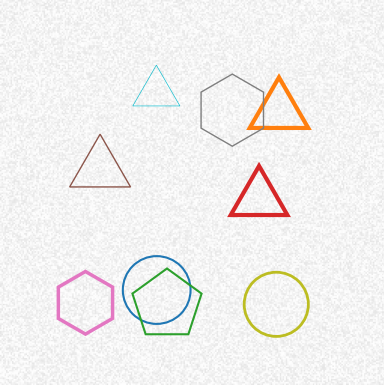[{"shape": "circle", "thickness": 1.5, "radius": 0.44, "center": [0.407, 0.247]}, {"shape": "triangle", "thickness": 3, "radius": 0.44, "center": [0.725, 0.712]}, {"shape": "pentagon", "thickness": 1.5, "radius": 0.47, "center": [0.434, 0.208]}, {"shape": "triangle", "thickness": 3, "radius": 0.42, "center": [0.673, 0.484]}, {"shape": "triangle", "thickness": 1, "radius": 0.46, "center": [0.26, 0.56]}, {"shape": "hexagon", "thickness": 2.5, "radius": 0.41, "center": [0.222, 0.214]}, {"shape": "hexagon", "thickness": 1, "radius": 0.47, "center": [0.603, 0.714]}, {"shape": "circle", "thickness": 2, "radius": 0.42, "center": [0.718, 0.21]}, {"shape": "triangle", "thickness": 0.5, "radius": 0.35, "center": [0.406, 0.76]}]